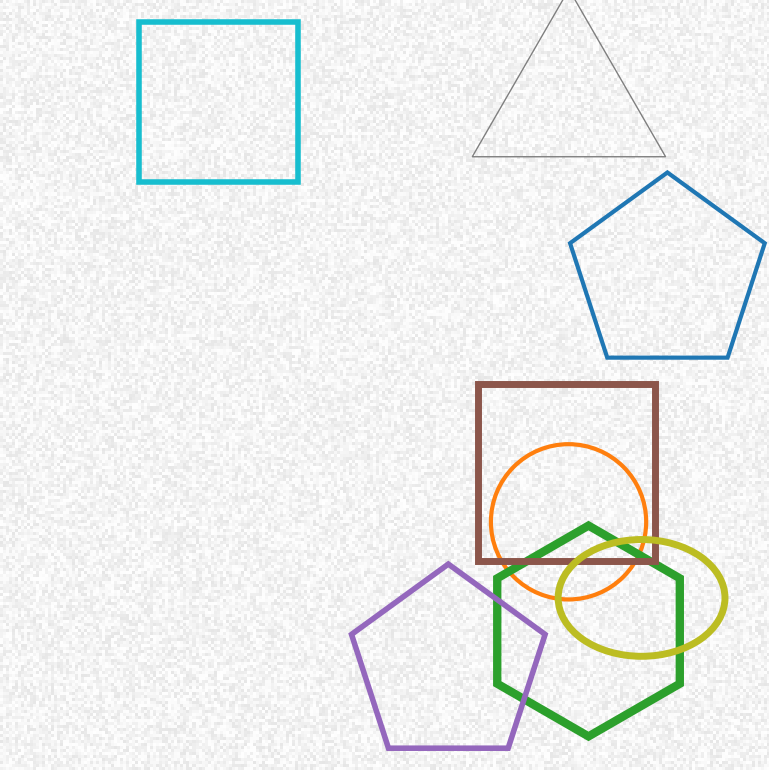[{"shape": "pentagon", "thickness": 1.5, "radius": 0.66, "center": [0.867, 0.643]}, {"shape": "circle", "thickness": 1.5, "radius": 0.5, "center": [0.738, 0.322]}, {"shape": "hexagon", "thickness": 3, "radius": 0.68, "center": [0.764, 0.181]}, {"shape": "pentagon", "thickness": 2, "radius": 0.66, "center": [0.582, 0.135]}, {"shape": "square", "thickness": 2.5, "radius": 0.58, "center": [0.736, 0.387]}, {"shape": "triangle", "thickness": 0.5, "radius": 0.72, "center": [0.739, 0.869]}, {"shape": "oval", "thickness": 2.5, "radius": 0.54, "center": [0.833, 0.223]}, {"shape": "square", "thickness": 2, "radius": 0.52, "center": [0.284, 0.867]}]